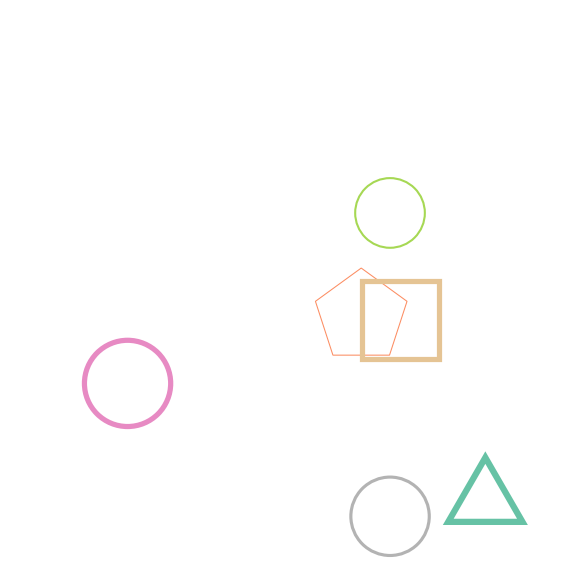[{"shape": "triangle", "thickness": 3, "radius": 0.37, "center": [0.84, 0.133]}, {"shape": "pentagon", "thickness": 0.5, "radius": 0.42, "center": [0.625, 0.452]}, {"shape": "circle", "thickness": 2.5, "radius": 0.37, "center": [0.221, 0.335]}, {"shape": "circle", "thickness": 1, "radius": 0.3, "center": [0.675, 0.63]}, {"shape": "square", "thickness": 2.5, "radius": 0.33, "center": [0.694, 0.445]}, {"shape": "circle", "thickness": 1.5, "radius": 0.34, "center": [0.675, 0.105]}]